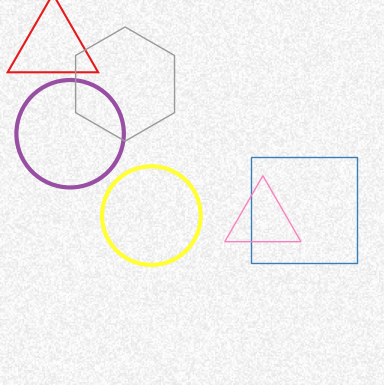[{"shape": "triangle", "thickness": 1.5, "radius": 0.68, "center": [0.137, 0.88]}, {"shape": "square", "thickness": 1, "radius": 0.69, "center": [0.79, 0.455]}, {"shape": "circle", "thickness": 3, "radius": 0.7, "center": [0.182, 0.653]}, {"shape": "circle", "thickness": 3, "radius": 0.64, "center": [0.393, 0.44]}, {"shape": "triangle", "thickness": 1, "radius": 0.57, "center": [0.683, 0.429]}, {"shape": "hexagon", "thickness": 1, "radius": 0.74, "center": [0.325, 0.782]}]